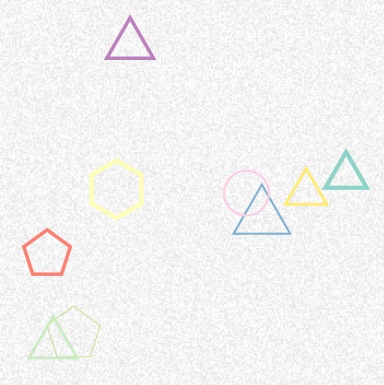[{"shape": "triangle", "thickness": 3, "radius": 0.31, "center": [0.899, 0.543]}, {"shape": "hexagon", "thickness": 3, "radius": 0.37, "center": [0.303, 0.508]}, {"shape": "pentagon", "thickness": 2.5, "radius": 0.32, "center": [0.122, 0.339]}, {"shape": "triangle", "thickness": 1.5, "radius": 0.42, "center": [0.68, 0.435]}, {"shape": "pentagon", "thickness": 0.5, "radius": 0.37, "center": [0.191, 0.132]}, {"shape": "circle", "thickness": 1.5, "radius": 0.29, "center": [0.64, 0.498]}, {"shape": "triangle", "thickness": 2.5, "radius": 0.35, "center": [0.338, 0.884]}, {"shape": "triangle", "thickness": 2, "radius": 0.36, "center": [0.138, 0.106]}, {"shape": "triangle", "thickness": 2, "radius": 0.31, "center": [0.795, 0.5]}]